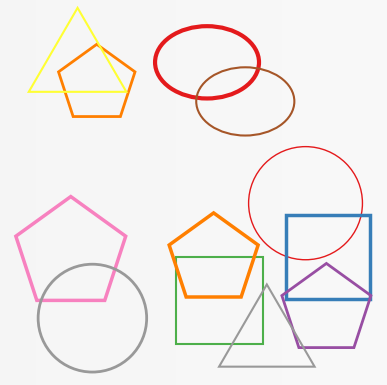[{"shape": "circle", "thickness": 1, "radius": 0.73, "center": [0.788, 0.472]}, {"shape": "oval", "thickness": 3, "radius": 0.67, "center": [0.534, 0.838]}, {"shape": "square", "thickness": 2.5, "radius": 0.54, "center": [0.847, 0.333]}, {"shape": "square", "thickness": 1.5, "radius": 0.56, "center": [0.566, 0.219]}, {"shape": "pentagon", "thickness": 2, "radius": 0.6, "center": [0.842, 0.195]}, {"shape": "pentagon", "thickness": 2, "radius": 0.52, "center": [0.25, 0.781]}, {"shape": "pentagon", "thickness": 2.5, "radius": 0.6, "center": [0.551, 0.326]}, {"shape": "triangle", "thickness": 1.5, "radius": 0.73, "center": [0.2, 0.834]}, {"shape": "oval", "thickness": 1.5, "radius": 0.63, "center": [0.633, 0.737]}, {"shape": "pentagon", "thickness": 2.5, "radius": 0.75, "center": [0.183, 0.34]}, {"shape": "triangle", "thickness": 1.5, "radius": 0.71, "center": [0.689, 0.119]}, {"shape": "circle", "thickness": 2, "radius": 0.7, "center": [0.238, 0.174]}]